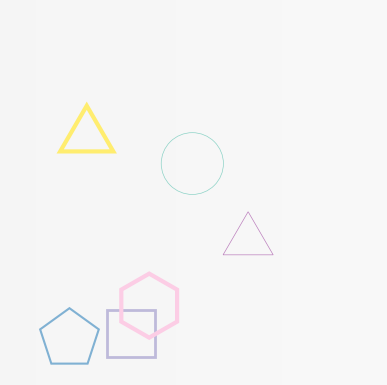[{"shape": "circle", "thickness": 0.5, "radius": 0.4, "center": [0.496, 0.575]}, {"shape": "square", "thickness": 2, "radius": 0.31, "center": [0.337, 0.133]}, {"shape": "pentagon", "thickness": 1.5, "radius": 0.4, "center": [0.179, 0.12]}, {"shape": "hexagon", "thickness": 3, "radius": 0.42, "center": [0.385, 0.206]}, {"shape": "triangle", "thickness": 0.5, "radius": 0.37, "center": [0.64, 0.375]}, {"shape": "triangle", "thickness": 3, "radius": 0.4, "center": [0.224, 0.646]}]